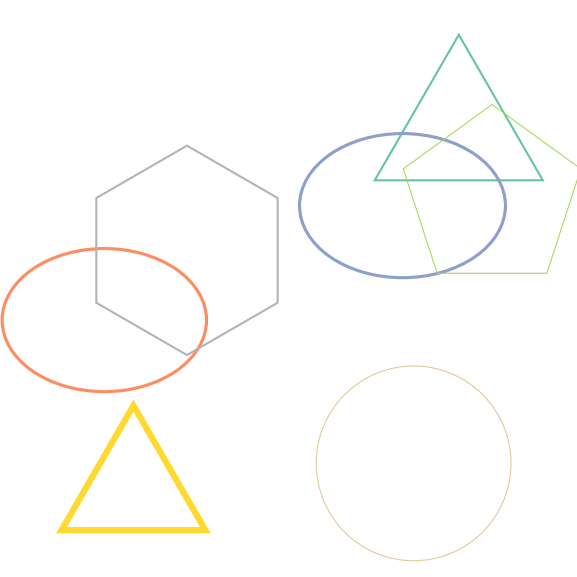[{"shape": "triangle", "thickness": 1, "radius": 0.84, "center": [0.794, 0.771]}, {"shape": "oval", "thickness": 1.5, "radius": 0.88, "center": [0.181, 0.445]}, {"shape": "oval", "thickness": 1.5, "radius": 0.89, "center": [0.697, 0.643]}, {"shape": "pentagon", "thickness": 0.5, "radius": 0.81, "center": [0.852, 0.657]}, {"shape": "triangle", "thickness": 3, "radius": 0.72, "center": [0.231, 0.153]}, {"shape": "circle", "thickness": 0.5, "radius": 0.84, "center": [0.716, 0.197]}, {"shape": "hexagon", "thickness": 1, "radius": 0.91, "center": [0.324, 0.566]}]